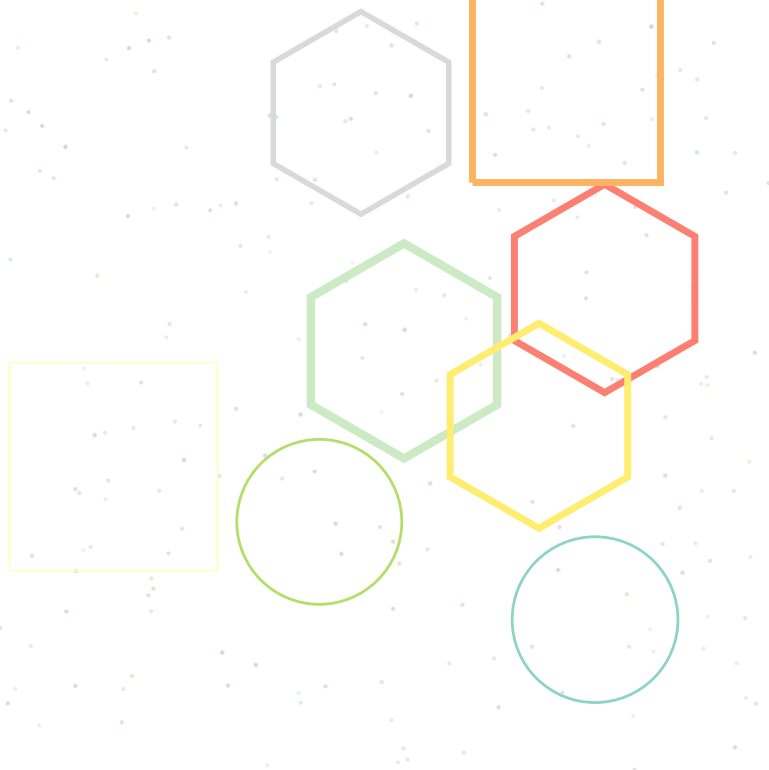[{"shape": "circle", "thickness": 1, "radius": 0.54, "center": [0.773, 0.195]}, {"shape": "square", "thickness": 0.5, "radius": 0.68, "center": [0.147, 0.395]}, {"shape": "hexagon", "thickness": 2.5, "radius": 0.68, "center": [0.785, 0.625]}, {"shape": "square", "thickness": 2.5, "radius": 0.61, "center": [0.735, 0.885]}, {"shape": "circle", "thickness": 1, "radius": 0.54, "center": [0.415, 0.322]}, {"shape": "hexagon", "thickness": 2, "radius": 0.66, "center": [0.469, 0.853]}, {"shape": "hexagon", "thickness": 3, "radius": 0.7, "center": [0.525, 0.544]}, {"shape": "hexagon", "thickness": 2.5, "radius": 0.67, "center": [0.7, 0.447]}]